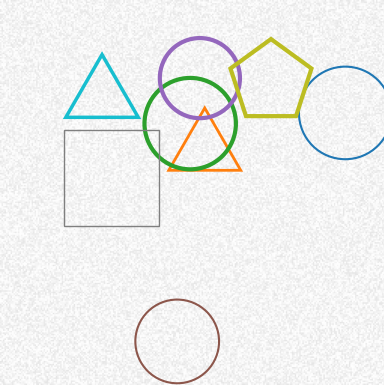[{"shape": "circle", "thickness": 1.5, "radius": 0.6, "center": [0.897, 0.707]}, {"shape": "triangle", "thickness": 2, "radius": 0.54, "center": [0.532, 0.612]}, {"shape": "circle", "thickness": 3, "radius": 0.59, "center": [0.494, 0.679]}, {"shape": "circle", "thickness": 3, "radius": 0.52, "center": [0.519, 0.797]}, {"shape": "circle", "thickness": 1.5, "radius": 0.54, "center": [0.46, 0.113]}, {"shape": "square", "thickness": 1, "radius": 0.62, "center": [0.289, 0.537]}, {"shape": "pentagon", "thickness": 3, "radius": 0.55, "center": [0.704, 0.788]}, {"shape": "triangle", "thickness": 2.5, "radius": 0.54, "center": [0.265, 0.75]}]